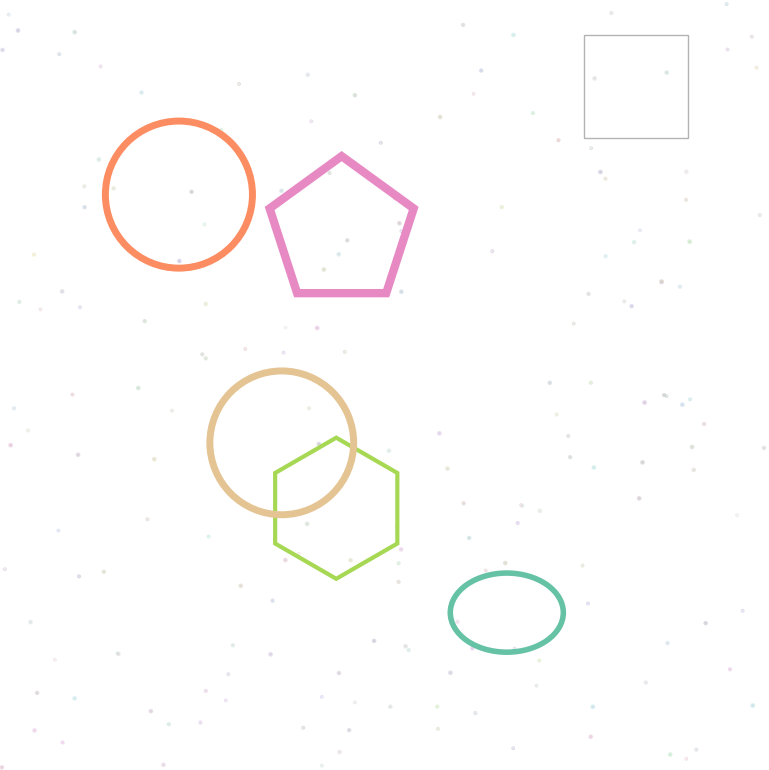[{"shape": "oval", "thickness": 2, "radius": 0.37, "center": [0.658, 0.204]}, {"shape": "circle", "thickness": 2.5, "radius": 0.48, "center": [0.232, 0.747]}, {"shape": "pentagon", "thickness": 3, "radius": 0.49, "center": [0.444, 0.699]}, {"shape": "hexagon", "thickness": 1.5, "radius": 0.46, "center": [0.437, 0.34]}, {"shape": "circle", "thickness": 2.5, "radius": 0.47, "center": [0.366, 0.425]}, {"shape": "square", "thickness": 0.5, "radius": 0.33, "center": [0.826, 0.888]}]